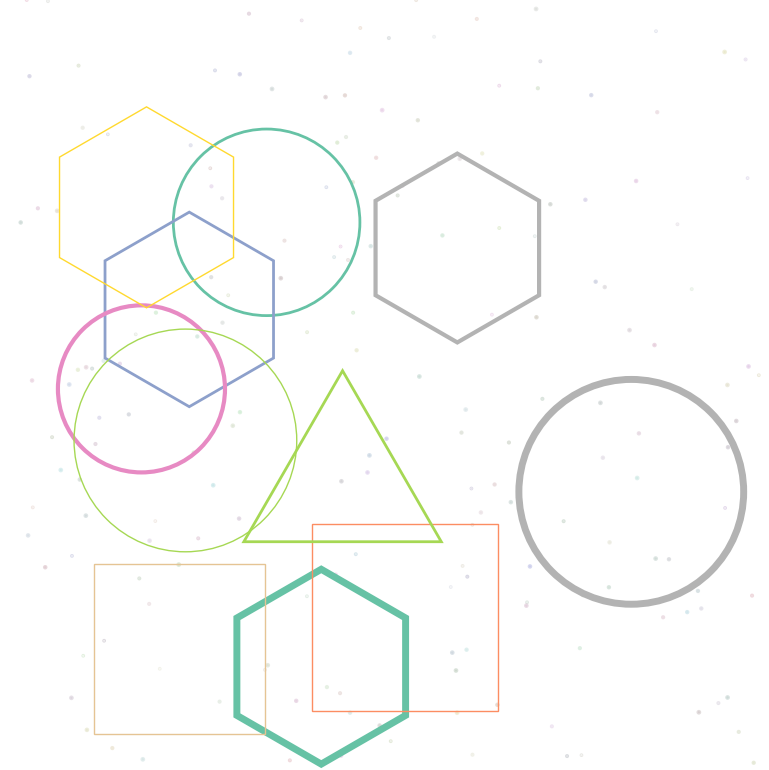[{"shape": "circle", "thickness": 1, "radius": 0.61, "center": [0.346, 0.711]}, {"shape": "hexagon", "thickness": 2.5, "radius": 0.63, "center": [0.417, 0.134]}, {"shape": "square", "thickness": 0.5, "radius": 0.6, "center": [0.526, 0.198]}, {"shape": "hexagon", "thickness": 1, "radius": 0.63, "center": [0.246, 0.598]}, {"shape": "circle", "thickness": 1.5, "radius": 0.54, "center": [0.184, 0.495]}, {"shape": "triangle", "thickness": 1, "radius": 0.74, "center": [0.445, 0.37]}, {"shape": "circle", "thickness": 0.5, "radius": 0.72, "center": [0.241, 0.428]}, {"shape": "hexagon", "thickness": 0.5, "radius": 0.65, "center": [0.19, 0.731]}, {"shape": "square", "thickness": 0.5, "radius": 0.55, "center": [0.234, 0.157]}, {"shape": "hexagon", "thickness": 1.5, "radius": 0.61, "center": [0.594, 0.678]}, {"shape": "circle", "thickness": 2.5, "radius": 0.73, "center": [0.82, 0.361]}]